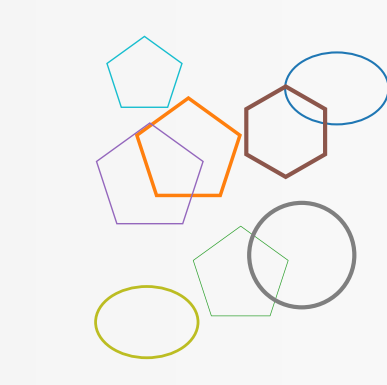[{"shape": "oval", "thickness": 1.5, "radius": 0.67, "center": [0.869, 0.77]}, {"shape": "pentagon", "thickness": 2.5, "radius": 0.7, "center": [0.486, 0.605]}, {"shape": "pentagon", "thickness": 0.5, "radius": 0.64, "center": [0.621, 0.284]}, {"shape": "pentagon", "thickness": 1, "radius": 0.72, "center": [0.387, 0.536]}, {"shape": "hexagon", "thickness": 3, "radius": 0.59, "center": [0.737, 0.658]}, {"shape": "circle", "thickness": 3, "radius": 0.68, "center": [0.779, 0.337]}, {"shape": "oval", "thickness": 2, "radius": 0.66, "center": [0.379, 0.163]}, {"shape": "pentagon", "thickness": 1, "radius": 0.51, "center": [0.373, 0.804]}]